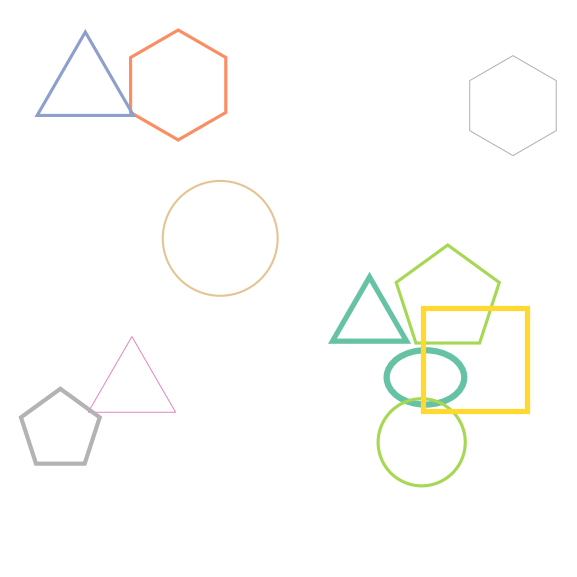[{"shape": "triangle", "thickness": 2.5, "radius": 0.37, "center": [0.64, 0.445]}, {"shape": "oval", "thickness": 3, "radius": 0.34, "center": [0.737, 0.346]}, {"shape": "hexagon", "thickness": 1.5, "radius": 0.48, "center": [0.309, 0.852]}, {"shape": "triangle", "thickness": 1.5, "radius": 0.48, "center": [0.148, 0.847]}, {"shape": "triangle", "thickness": 0.5, "radius": 0.44, "center": [0.228, 0.329]}, {"shape": "circle", "thickness": 1.5, "radius": 0.38, "center": [0.73, 0.233]}, {"shape": "pentagon", "thickness": 1.5, "radius": 0.47, "center": [0.775, 0.481]}, {"shape": "square", "thickness": 2.5, "radius": 0.45, "center": [0.823, 0.376]}, {"shape": "circle", "thickness": 1, "radius": 0.5, "center": [0.381, 0.586]}, {"shape": "pentagon", "thickness": 2, "radius": 0.36, "center": [0.104, 0.254]}, {"shape": "hexagon", "thickness": 0.5, "radius": 0.43, "center": [0.888, 0.816]}]